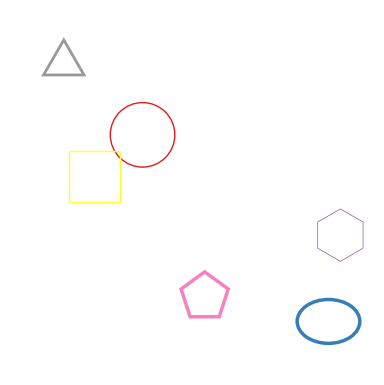[{"shape": "circle", "thickness": 1, "radius": 0.42, "center": [0.37, 0.65]}, {"shape": "oval", "thickness": 2.5, "radius": 0.41, "center": [0.853, 0.165]}, {"shape": "hexagon", "thickness": 0.5, "radius": 0.34, "center": [0.884, 0.389]}, {"shape": "square", "thickness": 1, "radius": 0.33, "center": [0.246, 0.541]}, {"shape": "pentagon", "thickness": 2.5, "radius": 0.32, "center": [0.532, 0.229]}, {"shape": "triangle", "thickness": 2, "radius": 0.3, "center": [0.166, 0.836]}]